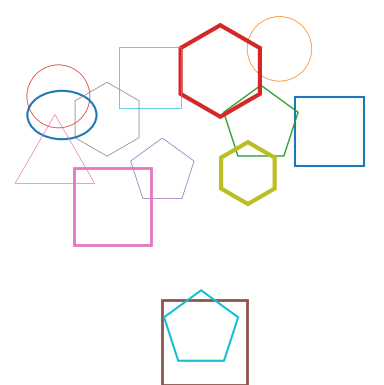[{"shape": "oval", "thickness": 1.5, "radius": 0.45, "center": [0.161, 0.701]}, {"shape": "square", "thickness": 1.5, "radius": 0.45, "center": [0.856, 0.658]}, {"shape": "circle", "thickness": 0.5, "radius": 0.42, "center": [0.726, 0.873]}, {"shape": "pentagon", "thickness": 1, "radius": 0.51, "center": [0.678, 0.677]}, {"shape": "circle", "thickness": 0.5, "radius": 0.41, "center": [0.152, 0.75]}, {"shape": "hexagon", "thickness": 3, "radius": 0.59, "center": [0.572, 0.816]}, {"shape": "pentagon", "thickness": 0.5, "radius": 0.43, "center": [0.422, 0.555]}, {"shape": "square", "thickness": 2, "radius": 0.55, "center": [0.532, 0.11]}, {"shape": "triangle", "thickness": 0.5, "radius": 0.6, "center": [0.143, 0.583]}, {"shape": "square", "thickness": 2, "radius": 0.51, "center": [0.292, 0.464]}, {"shape": "hexagon", "thickness": 0.5, "radius": 0.48, "center": [0.278, 0.69]}, {"shape": "hexagon", "thickness": 3, "radius": 0.4, "center": [0.644, 0.55]}, {"shape": "pentagon", "thickness": 1.5, "radius": 0.51, "center": [0.522, 0.145]}, {"shape": "square", "thickness": 0.5, "radius": 0.4, "center": [0.39, 0.798]}]